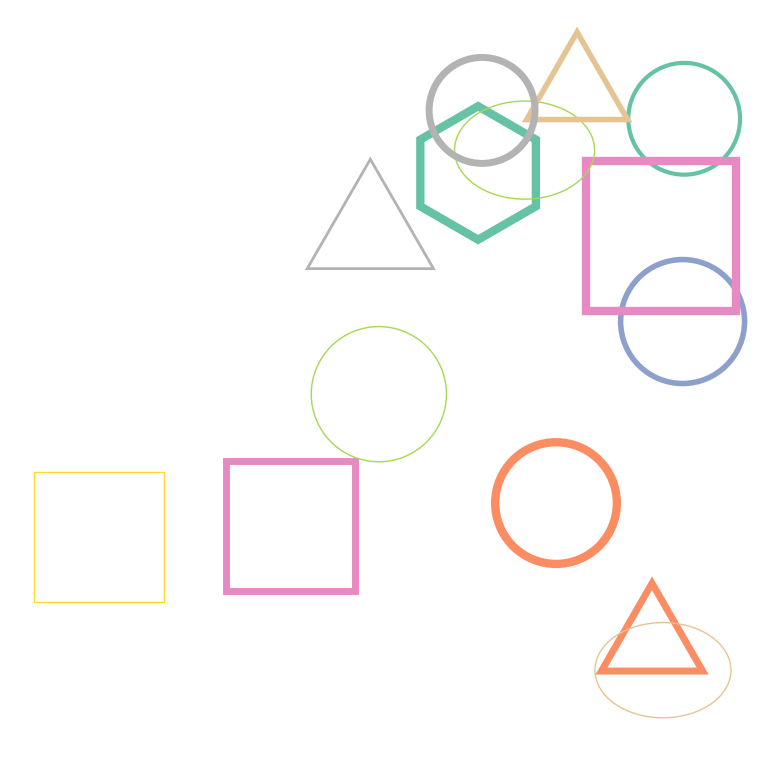[{"shape": "hexagon", "thickness": 3, "radius": 0.43, "center": [0.621, 0.775]}, {"shape": "circle", "thickness": 1.5, "radius": 0.36, "center": [0.889, 0.846]}, {"shape": "triangle", "thickness": 2.5, "radius": 0.38, "center": [0.847, 0.166]}, {"shape": "circle", "thickness": 3, "radius": 0.4, "center": [0.722, 0.347]}, {"shape": "circle", "thickness": 2, "radius": 0.4, "center": [0.886, 0.582]}, {"shape": "square", "thickness": 3, "radius": 0.49, "center": [0.859, 0.693]}, {"shape": "square", "thickness": 2.5, "radius": 0.42, "center": [0.377, 0.317]}, {"shape": "oval", "thickness": 0.5, "radius": 0.45, "center": [0.681, 0.805]}, {"shape": "circle", "thickness": 0.5, "radius": 0.44, "center": [0.492, 0.488]}, {"shape": "square", "thickness": 0.5, "radius": 0.42, "center": [0.129, 0.302]}, {"shape": "triangle", "thickness": 2, "radius": 0.38, "center": [0.749, 0.883]}, {"shape": "oval", "thickness": 0.5, "radius": 0.44, "center": [0.861, 0.13]}, {"shape": "triangle", "thickness": 1, "radius": 0.47, "center": [0.481, 0.698]}, {"shape": "circle", "thickness": 2.5, "radius": 0.34, "center": [0.626, 0.857]}]